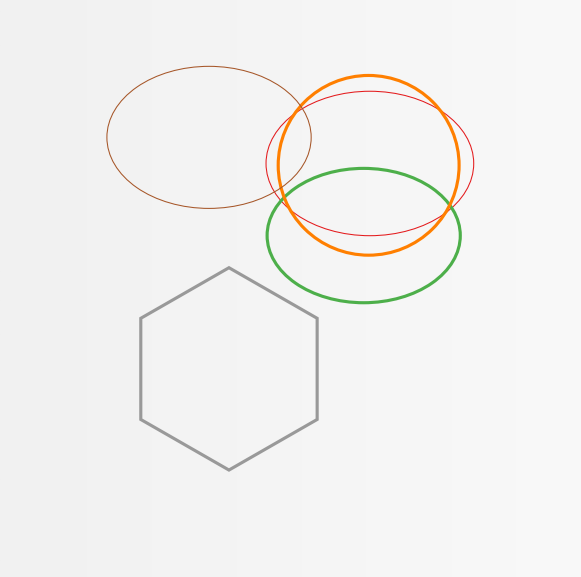[{"shape": "oval", "thickness": 0.5, "radius": 0.89, "center": [0.636, 0.716]}, {"shape": "oval", "thickness": 1.5, "radius": 0.83, "center": [0.626, 0.591]}, {"shape": "circle", "thickness": 1.5, "radius": 0.78, "center": [0.634, 0.713]}, {"shape": "oval", "thickness": 0.5, "radius": 0.88, "center": [0.36, 0.761]}, {"shape": "hexagon", "thickness": 1.5, "radius": 0.88, "center": [0.394, 0.36]}]